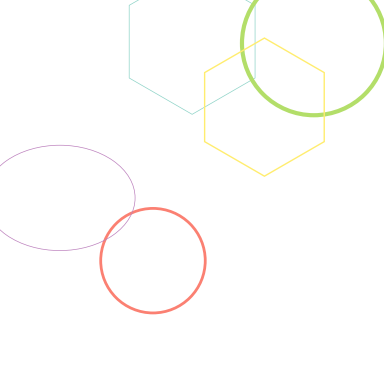[{"shape": "hexagon", "thickness": 0.5, "radius": 0.94, "center": [0.499, 0.892]}, {"shape": "circle", "thickness": 2, "radius": 0.68, "center": [0.397, 0.323]}, {"shape": "circle", "thickness": 3, "radius": 0.93, "center": [0.815, 0.888]}, {"shape": "oval", "thickness": 0.5, "radius": 0.98, "center": [0.155, 0.486]}, {"shape": "hexagon", "thickness": 1, "radius": 0.9, "center": [0.687, 0.722]}]